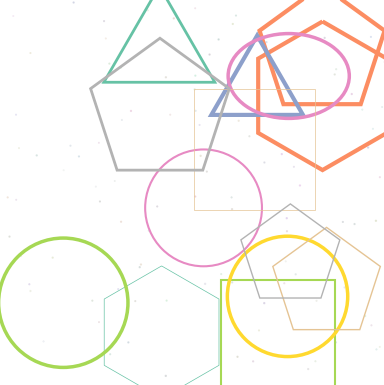[{"shape": "triangle", "thickness": 2, "radius": 0.83, "center": [0.414, 0.87]}, {"shape": "hexagon", "thickness": 0.5, "radius": 0.86, "center": [0.42, 0.137]}, {"shape": "pentagon", "thickness": 3, "radius": 0.85, "center": [0.837, 0.868]}, {"shape": "hexagon", "thickness": 3, "radius": 0.96, "center": [0.838, 0.751]}, {"shape": "triangle", "thickness": 3, "radius": 0.69, "center": [0.668, 0.77]}, {"shape": "circle", "thickness": 1.5, "radius": 0.76, "center": [0.529, 0.46]}, {"shape": "oval", "thickness": 2.5, "radius": 0.79, "center": [0.75, 0.803]}, {"shape": "circle", "thickness": 2.5, "radius": 0.84, "center": [0.164, 0.214]}, {"shape": "square", "thickness": 1.5, "radius": 0.74, "center": [0.721, 0.123]}, {"shape": "circle", "thickness": 2.5, "radius": 0.78, "center": [0.747, 0.23]}, {"shape": "square", "thickness": 0.5, "radius": 0.79, "center": [0.661, 0.611]}, {"shape": "pentagon", "thickness": 1, "radius": 0.73, "center": [0.848, 0.263]}, {"shape": "pentagon", "thickness": 2, "radius": 0.95, "center": [0.415, 0.711]}, {"shape": "pentagon", "thickness": 1, "radius": 0.68, "center": [0.754, 0.335]}]